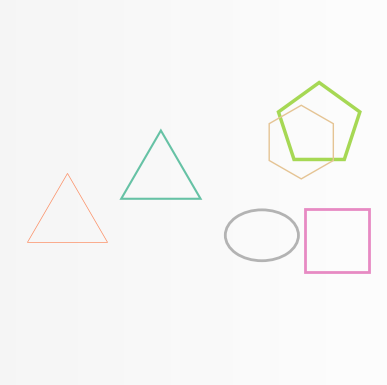[{"shape": "triangle", "thickness": 1.5, "radius": 0.59, "center": [0.415, 0.543]}, {"shape": "triangle", "thickness": 0.5, "radius": 0.6, "center": [0.174, 0.43]}, {"shape": "square", "thickness": 2, "radius": 0.41, "center": [0.87, 0.375]}, {"shape": "pentagon", "thickness": 2.5, "radius": 0.55, "center": [0.824, 0.675]}, {"shape": "hexagon", "thickness": 1, "radius": 0.48, "center": [0.777, 0.631]}, {"shape": "oval", "thickness": 2, "radius": 0.47, "center": [0.676, 0.389]}]